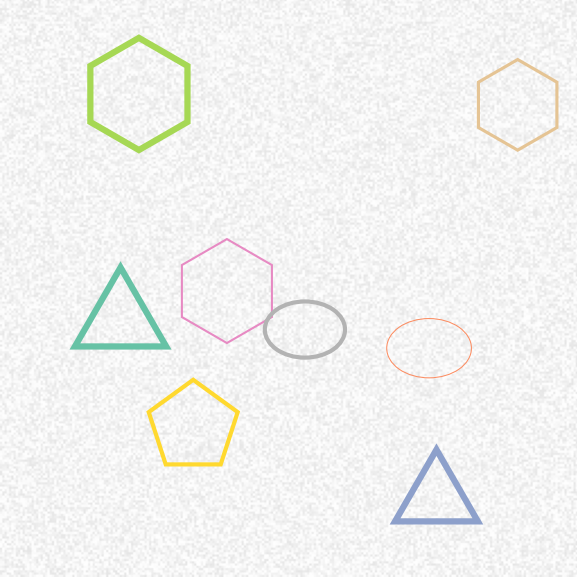[{"shape": "triangle", "thickness": 3, "radius": 0.46, "center": [0.209, 0.445]}, {"shape": "oval", "thickness": 0.5, "radius": 0.37, "center": [0.743, 0.396]}, {"shape": "triangle", "thickness": 3, "radius": 0.41, "center": [0.756, 0.138]}, {"shape": "hexagon", "thickness": 1, "radius": 0.45, "center": [0.393, 0.495]}, {"shape": "hexagon", "thickness": 3, "radius": 0.49, "center": [0.241, 0.836]}, {"shape": "pentagon", "thickness": 2, "radius": 0.4, "center": [0.335, 0.26]}, {"shape": "hexagon", "thickness": 1.5, "radius": 0.39, "center": [0.896, 0.818]}, {"shape": "oval", "thickness": 2, "radius": 0.35, "center": [0.528, 0.428]}]